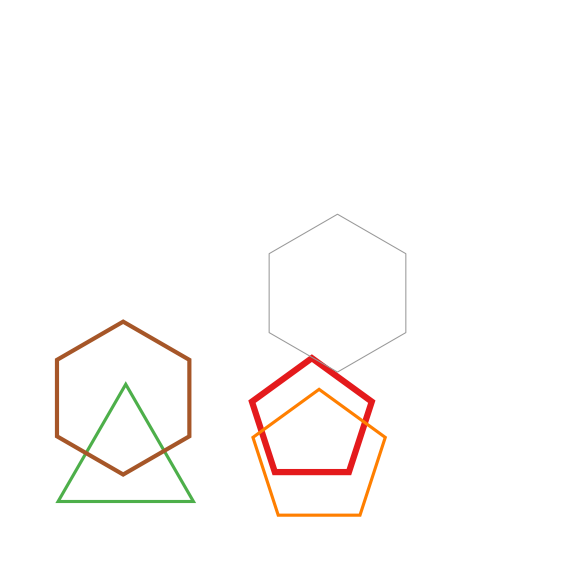[{"shape": "pentagon", "thickness": 3, "radius": 0.55, "center": [0.54, 0.27]}, {"shape": "triangle", "thickness": 1.5, "radius": 0.68, "center": [0.218, 0.198]}, {"shape": "pentagon", "thickness": 1.5, "radius": 0.6, "center": [0.553, 0.205]}, {"shape": "hexagon", "thickness": 2, "radius": 0.66, "center": [0.213, 0.31]}, {"shape": "hexagon", "thickness": 0.5, "radius": 0.68, "center": [0.584, 0.492]}]